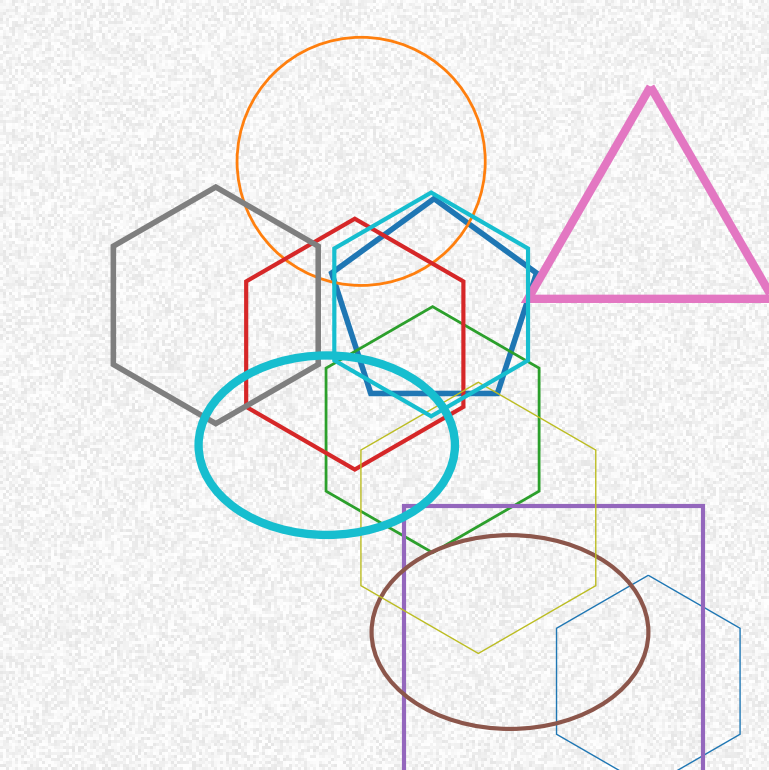[{"shape": "pentagon", "thickness": 2, "radius": 0.7, "center": [0.564, 0.602]}, {"shape": "hexagon", "thickness": 0.5, "radius": 0.69, "center": [0.842, 0.115]}, {"shape": "circle", "thickness": 1, "radius": 0.81, "center": [0.469, 0.79]}, {"shape": "hexagon", "thickness": 1, "radius": 0.8, "center": [0.562, 0.442]}, {"shape": "hexagon", "thickness": 1.5, "radius": 0.81, "center": [0.461, 0.553]}, {"shape": "square", "thickness": 1.5, "radius": 0.97, "center": [0.719, 0.148]}, {"shape": "oval", "thickness": 1.5, "radius": 0.9, "center": [0.662, 0.179]}, {"shape": "triangle", "thickness": 3, "radius": 0.92, "center": [0.845, 0.704]}, {"shape": "hexagon", "thickness": 2, "radius": 0.77, "center": [0.28, 0.603]}, {"shape": "hexagon", "thickness": 0.5, "radius": 0.88, "center": [0.621, 0.327]}, {"shape": "oval", "thickness": 3, "radius": 0.83, "center": [0.424, 0.422]}, {"shape": "hexagon", "thickness": 1.5, "radius": 0.73, "center": [0.56, 0.605]}]